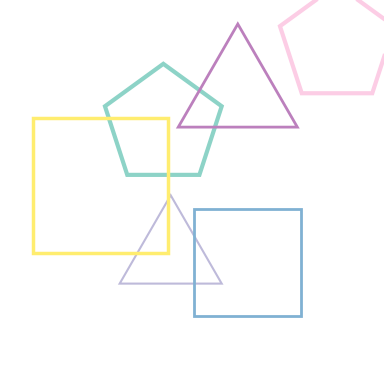[{"shape": "pentagon", "thickness": 3, "radius": 0.8, "center": [0.424, 0.675]}, {"shape": "triangle", "thickness": 1.5, "radius": 0.76, "center": [0.443, 0.34]}, {"shape": "square", "thickness": 2, "radius": 0.7, "center": [0.642, 0.318]}, {"shape": "pentagon", "thickness": 3, "radius": 0.78, "center": [0.875, 0.884]}, {"shape": "triangle", "thickness": 2, "radius": 0.89, "center": [0.618, 0.759]}, {"shape": "square", "thickness": 2.5, "radius": 0.88, "center": [0.261, 0.518]}]